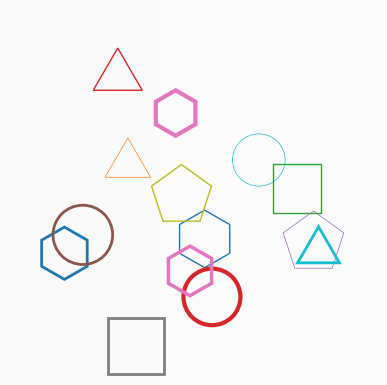[{"shape": "hexagon", "thickness": 1, "radius": 0.37, "center": [0.528, 0.379]}, {"shape": "hexagon", "thickness": 2, "radius": 0.34, "center": [0.166, 0.342]}, {"shape": "triangle", "thickness": 0.5, "radius": 0.34, "center": [0.33, 0.574]}, {"shape": "square", "thickness": 1, "radius": 0.31, "center": [0.766, 0.51]}, {"shape": "circle", "thickness": 3, "radius": 0.37, "center": [0.547, 0.229]}, {"shape": "triangle", "thickness": 1, "radius": 0.37, "center": [0.304, 0.802]}, {"shape": "pentagon", "thickness": 0.5, "radius": 0.41, "center": [0.809, 0.37]}, {"shape": "circle", "thickness": 2, "radius": 0.38, "center": [0.214, 0.39]}, {"shape": "hexagon", "thickness": 2.5, "radius": 0.32, "center": [0.49, 0.296]}, {"shape": "hexagon", "thickness": 3, "radius": 0.29, "center": [0.453, 0.707]}, {"shape": "square", "thickness": 2, "radius": 0.36, "center": [0.351, 0.101]}, {"shape": "pentagon", "thickness": 1, "radius": 0.41, "center": [0.468, 0.491]}, {"shape": "triangle", "thickness": 2, "radius": 0.31, "center": [0.822, 0.349]}, {"shape": "circle", "thickness": 0.5, "radius": 0.34, "center": [0.668, 0.584]}]